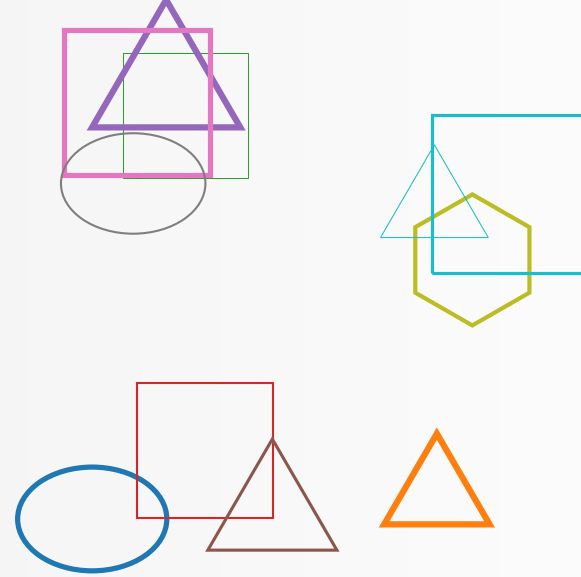[{"shape": "oval", "thickness": 2.5, "radius": 0.64, "center": [0.159, 0.1]}, {"shape": "triangle", "thickness": 3, "radius": 0.52, "center": [0.752, 0.144]}, {"shape": "square", "thickness": 0.5, "radius": 0.54, "center": [0.319, 0.8]}, {"shape": "square", "thickness": 1, "radius": 0.59, "center": [0.353, 0.22]}, {"shape": "triangle", "thickness": 3, "radius": 0.74, "center": [0.286, 0.852]}, {"shape": "triangle", "thickness": 1.5, "radius": 0.64, "center": [0.469, 0.111]}, {"shape": "square", "thickness": 2.5, "radius": 0.63, "center": [0.236, 0.822]}, {"shape": "oval", "thickness": 1, "radius": 0.62, "center": [0.229, 0.681]}, {"shape": "hexagon", "thickness": 2, "radius": 0.57, "center": [0.813, 0.549]}, {"shape": "square", "thickness": 1.5, "radius": 0.69, "center": [0.881, 0.663]}, {"shape": "triangle", "thickness": 0.5, "radius": 0.54, "center": [0.747, 0.641]}]